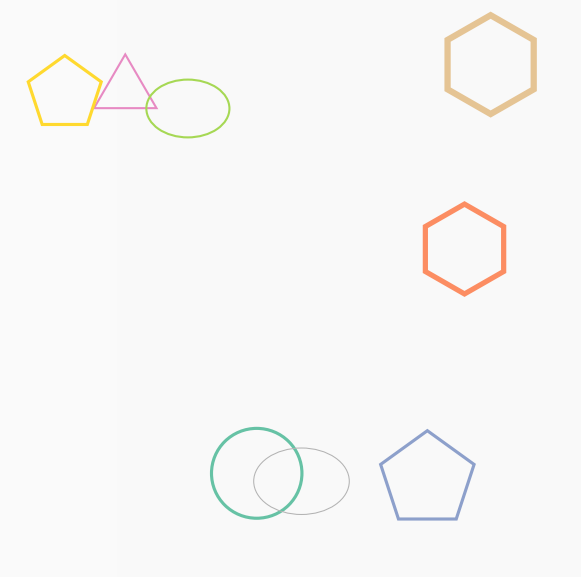[{"shape": "circle", "thickness": 1.5, "radius": 0.39, "center": [0.442, 0.18]}, {"shape": "hexagon", "thickness": 2.5, "radius": 0.39, "center": [0.799, 0.568]}, {"shape": "pentagon", "thickness": 1.5, "radius": 0.42, "center": [0.735, 0.169]}, {"shape": "triangle", "thickness": 1, "radius": 0.31, "center": [0.215, 0.843]}, {"shape": "oval", "thickness": 1, "radius": 0.36, "center": [0.323, 0.811]}, {"shape": "pentagon", "thickness": 1.5, "radius": 0.33, "center": [0.111, 0.837]}, {"shape": "hexagon", "thickness": 3, "radius": 0.43, "center": [0.844, 0.887]}, {"shape": "oval", "thickness": 0.5, "radius": 0.41, "center": [0.519, 0.166]}]